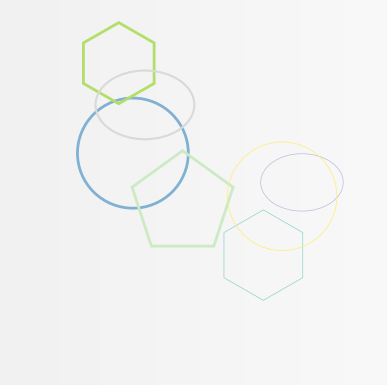[{"shape": "hexagon", "thickness": 0.5, "radius": 0.59, "center": [0.68, 0.337]}, {"shape": "oval", "thickness": 0.5, "radius": 0.53, "center": [0.779, 0.526]}, {"shape": "circle", "thickness": 2, "radius": 0.72, "center": [0.343, 0.602]}, {"shape": "hexagon", "thickness": 2, "radius": 0.53, "center": [0.307, 0.836]}, {"shape": "oval", "thickness": 1.5, "radius": 0.64, "center": [0.374, 0.728]}, {"shape": "pentagon", "thickness": 2, "radius": 0.68, "center": [0.471, 0.472]}, {"shape": "circle", "thickness": 0.5, "radius": 0.71, "center": [0.728, 0.49]}]